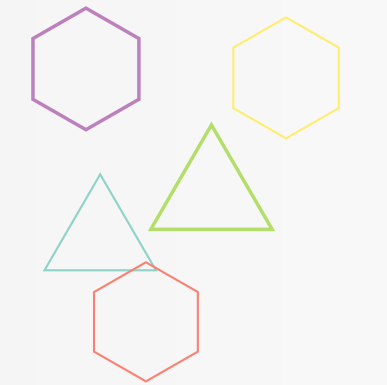[{"shape": "triangle", "thickness": 1.5, "radius": 0.83, "center": [0.259, 0.381]}, {"shape": "hexagon", "thickness": 1.5, "radius": 0.77, "center": [0.377, 0.164]}, {"shape": "triangle", "thickness": 2.5, "radius": 0.9, "center": [0.546, 0.495]}, {"shape": "hexagon", "thickness": 2.5, "radius": 0.79, "center": [0.222, 0.821]}, {"shape": "hexagon", "thickness": 1.5, "radius": 0.79, "center": [0.738, 0.798]}]